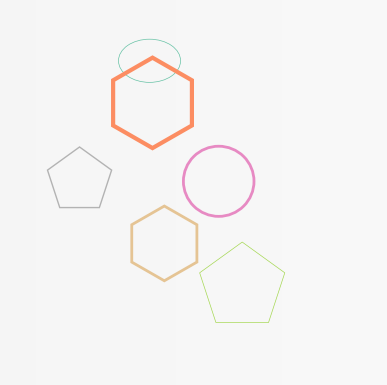[{"shape": "oval", "thickness": 0.5, "radius": 0.4, "center": [0.386, 0.842]}, {"shape": "hexagon", "thickness": 3, "radius": 0.59, "center": [0.394, 0.733]}, {"shape": "circle", "thickness": 2, "radius": 0.46, "center": [0.564, 0.529]}, {"shape": "pentagon", "thickness": 0.5, "radius": 0.58, "center": [0.625, 0.256]}, {"shape": "hexagon", "thickness": 2, "radius": 0.49, "center": [0.424, 0.368]}, {"shape": "pentagon", "thickness": 1, "radius": 0.43, "center": [0.205, 0.531]}]